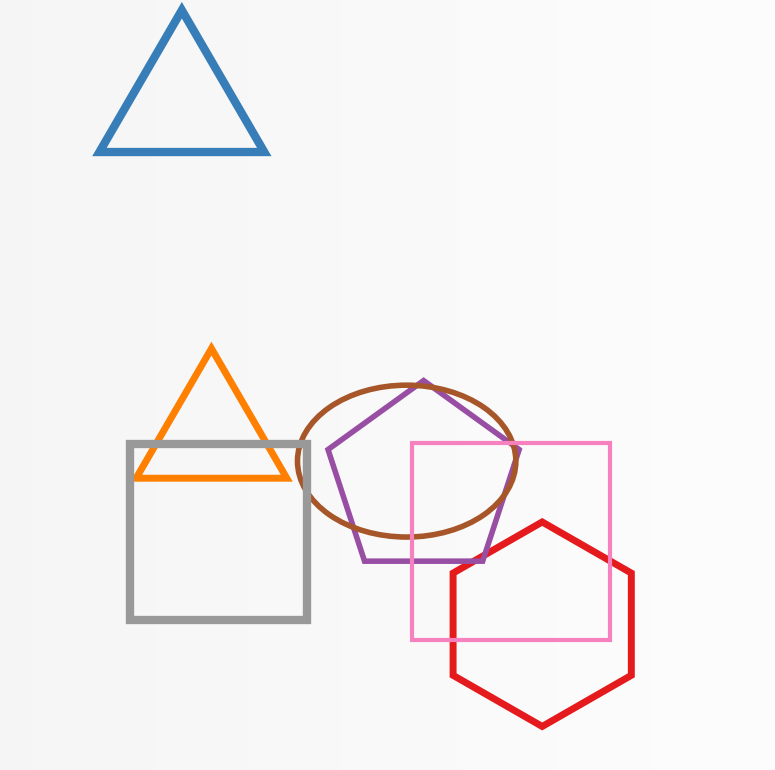[{"shape": "hexagon", "thickness": 2.5, "radius": 0.66, "center": [0.7, 0.189]}, {"shape": "triangle", "thickness": 3, "radius": 0.61, "center": [0.235, 0.864]}, {"shape": "pentagon", "thickness": 2, "radius": 0.65, "center": [0.547, 0.376]}, {"shape": "triangle", "thickness": 2.5, "radius": 0.56, "center": [0.273, 0.435]}, {"shape": "oval", "thickness": 2, "radius": 0.7, "center": [0.525, 0.401]}, {"shape": "square", "thickness": 1.5, "radius": 0.64, "center": [0.66, 0.297]}, {"shape": "square", "thickness": 3, "radius": 0.57, "center": [0.282, 0.309]}]